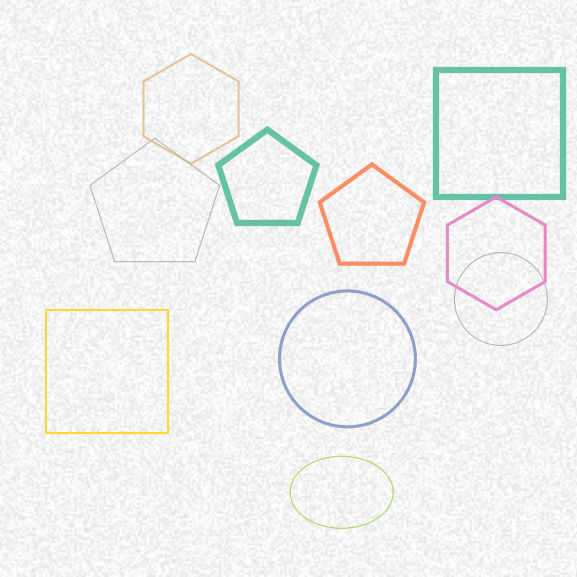[{"shape": "pentagon", "thickness": 3, "radius": 0.45, "center": [0.463, 0.685]}, {"shape": "square", "thickness": 3, "radius": 0.55, "center": [0.865, 0.768]}, {"shape": "pentagon", "thickness": 2, "radius": 0.48, "center": [0.644, 0.619]}, {"shape": "circle", "thickness": 1.5, "radius": 0.59, "center": [0.602, 0.378]}, {"shape": "hexagon", "thickness": 1.5, "radius": 0.49, "center": [0.859, 0.56]}, {"shape": "oval", "thickness": 0.5, "radius": 0.45, "center": [0.592, 0.147]}, {"shape": "square", "thickness": 1, "radius": 0.53, "center": [0.185, 0.356]}, {"shape": "hexagon", "thickness": 1, "radius": 0.48, "center": [0.331, 0.811]}, {"shape": "pentagon", "thickness": 0.5, "radius": 0.59, "center": [0.268, 0.642]}, {"shape": "circle", "thickness": 0.5, "radius": 0.4, "center": [0.867, 0.481]}]